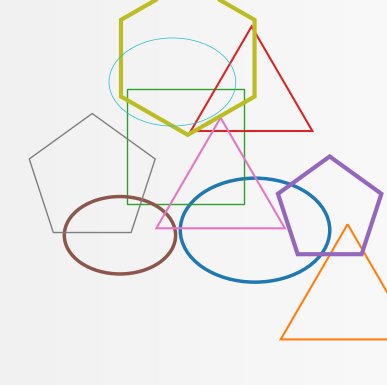[{"shape": "oval", "thickness": 2.5, "radius": 0.96, "center": [0.658, 0.402]}, {"shape": "triangle", "thickness": 1.5, "radius": 1.0, "center": [0.897, 0.218]}, {"shape": "square", "thickness": 1, "radius": 0.75, "center": [0.479, 0.619]}, {"shape": "triangle", "thickness": 1.5, "radius": 0.91, "center": [0.649, 0.75]}, {"shape": "pentagon", "thickness": 3, "radius": 0.7, "center": [0.851, 0.453]}, {"shape": "oval", "thickness": 2.5, "radius": 0.72, "center": [0.31, 0.389]}, {"shape": "triangle", "thickness": 1.5, "radius": 0.96, "center": [0.569, 0.503]}, {"shape": "pentagon", "thickness": 1, "radius": 0.85, "center": [0.238, 0.534]}, {"shape": "hexagon", "thickness": 3, "radius": 1.0, "center": [0.485, 0.849]}, {"shape": "oval", "thickness": 0.5, "radius": 0.82, "center": [0.445, 0.787]}]